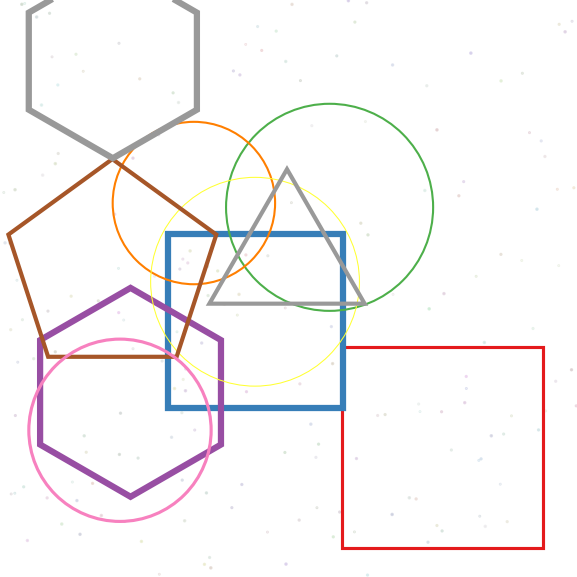[{"shape": "square", "thickness": 1.5, "radius": 0.87, "center": [0.766, 0.224]}, {"shape": "square", "thickness": 3, "radius": 0.75, "center": [0.442, 0.443]}, {"shape": "circle", "thickness": 1, "radius": 0.9, "center": [0.571, 0.64]}, {"shape": "hexagon", "thickness": 3, "radius": 0.9, "center": [0.226, 0.32]}, {"shape": "circle", "thickness": 1, "radius": 0.7, "center": [0.336, 0.648]}, {"shape": "circle", "thickness": 0.5, "radius": 0.9, "center": [0.442, 0.511]}, {"shape": "pentagon", "thickness": 2, "radius": 0.95, "center": [0.195, 0.534]}, {"shape": "circle", "thickness": 1.5, "radius": 0.79, "center": [0.208, 0.254]}, {"shape": "triangle", "thickness": 2, "radius": 0.78, "center": [0.497, 0.551]}, {"shape": "hexagon", "thickness": 3, "radius": 0.84, "center": [0.195, 0.893]}]